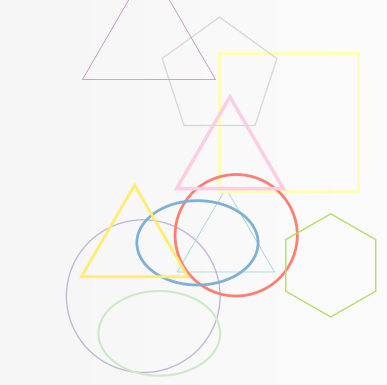[{"shape": "triangle", "thickness": 0.5, "radius": 0.72, "center": [0.583, 0.366]}, {"shape": "square", "thickness": 2, "radius": 0.9, "center": [0.745, 0.683]}, {"shape": "circle", "thickness": 1, "radius": 0.99, "center": [0.37, 0.231]}, {"shape": "circle", "thickness": 2, "radius": 0.79, "center": [0.609, 0.389]}, {"shape": "oval", "thickness": 2, "radius": 0.78, "center": [0.51, 0.369]}, {"shape": "hexagon", "thickness": 1, "radius": 0.67, "center": [0.854, 0.311]}, {"shape": "triangle", "thickness": 2.5, "radius": 0.8, "center": [0.593, 0.59]}, {"shape": "pentagon", "thickness": 1, "radius": 0.78, "center": [0.567, 0.8]}, {"shape": "triangle", "thickness": 0.5, "radius": 0.99, "center": [0.385, 0.893]}, {"shape": "oval", "thickness": 1.5, "radius": 0.79, "center": [0.411, 0.134]}, {"shape": "triangle", "thickness": 2, "radius": 0.79, "center": [0.347, 0.361]}]